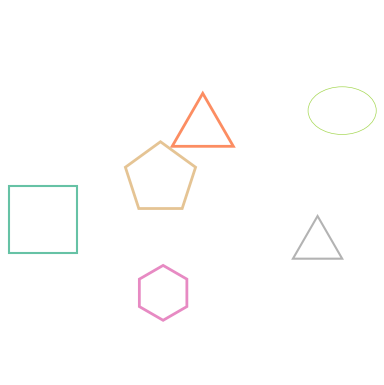[{"shape": "square", "thickness": 1.5, "radius": 0.44, "center": [0.112, 0.43]}, {"shape": "triangle", "thickness": 2, "radius": 0.46, "center": [0.527, 0.666]}, {"shape": "hexagon", "thickness": 2, "radius": 0.36, "center": [0.424, 0.239]}, {"shape": "oval", "thickness": 0.5, "radius": 0.44, "center": [0.889, 0.713]}, {"shape": "pentagon", "thickness": 2, "radius": 0.48, "center": [0.417, 0.536]}, {"shape": "triangle", "thickness": 1.5, "radius": 0.37, "center": [0.825, 0.365]}]